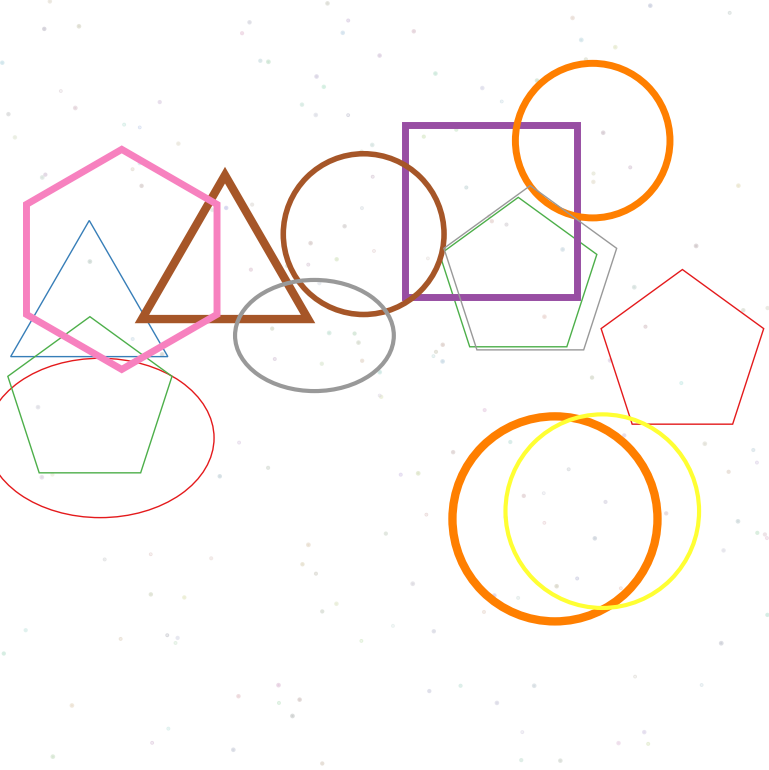[{"shape": "pentagon", "thickness": 0.5, "radius": 0.56, "center": [0.886, 0.539]}, {"shape": "oval", "thickness": 0.5, "radius": 0.74, "center": [0.13, 0.431]}, {"shape": "triangle", "thickness": 0.5, "radius": 0.59, "center": [0.116, 0.596]}, {"shape": "pentagon", "thickness": 0.5, "radius": 0.56, "center": [0.117, 0.477]}, {"shape": "pentagon", "thickness": 0.5, "radius": 0.54, "center": [0.673, 0.636]}, {"shape": "square", "thickness": 2.5, "radius": 0.56, "center": [0.637, 0.726]}, {"shape": "circle", "thickness": 3, "radius": 0.67, "center": [0.721, 0.326]}, {"shape": "circle", "thickness": 2.5, "radius": 0.5, "center": [0.77, 0.817]}, {"shape": "circle", "thickness": 1.5, "radius": 0.63, "center": [0.782, 0.336]}, {"shape": "triangle", "thickness": 3, "radius": 0.62, "center": [0.292, 0.648]}, {"shape": "circle", "thickness": 2, "radius": 0.52, "center": [0.472, 0.696]}, {"shape": "hexagon", "thickness": 2.5, "radius": 0.71, "center": [0.158, 0.663]}, {"shape": "oval", "thickness": 1.5, "radius": 0.52, "center": [0.408, 0.564]}, {"shape": "pentagon", "thickness": 0.5, "radius": 0.59, "center": [0.689, 0.641]}]